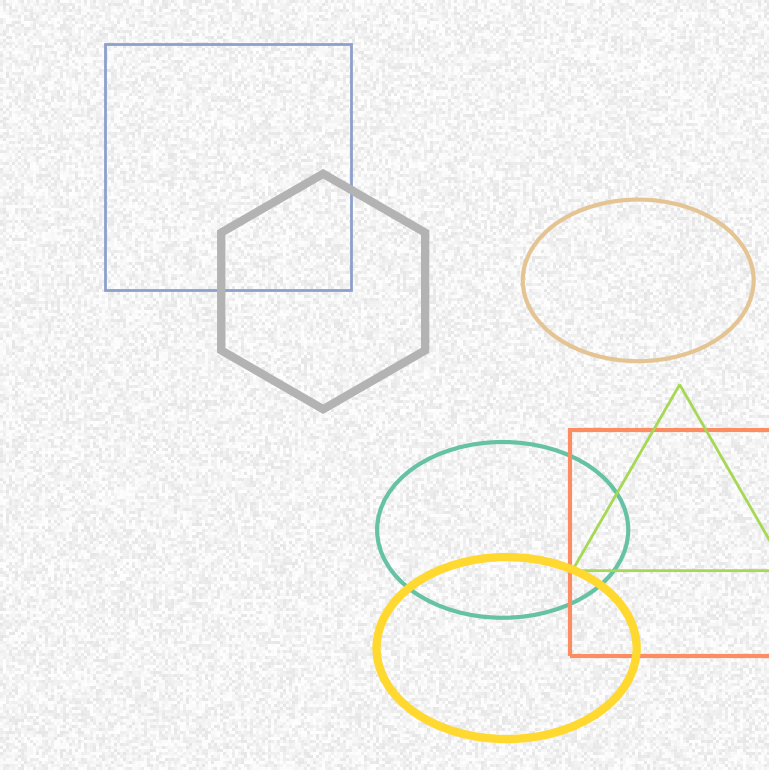[{"shape": "oval", "thickness": 1.5, "radius": 0.82, "center": [0.653, 0.312]}, {"shape": "square", "thickness": 1.5, "radius": 0.73, "center": [0.887, 0.295]}, {"shape": "square", "thickness": 1, "radius": 0.8, "center": [0.296, 0.783]}, {"shape": "triangle", "thickness": 1, "radius": 0.81, "center": [0.883, 0.339]}, {"shape": "oval", "thickness": 3, "radius": 0.84, "center": [0.658, 0.158]}, {"shape": "oval", "thickness": 1.5, "radius": 0.75, "center": [0.829, 0.636]}, {"shape": "hexagon", "thickness": 3, "radius": 0.76, "center": [0.42, 0.621]}]